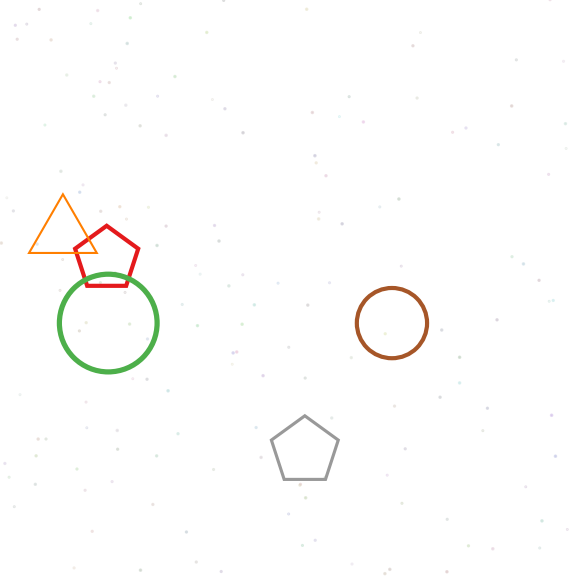[{"shape": "pentagon", "thickness": 2, "radius": 0.29, "center": [0.185, 0.551]}, {"shape": "circle", "thickness": 2.5, "radius": 0.42, "center": [0.187, 0.44]}, {"shape": "triangle", "thickness": 1, "radius": 0.34, "center": [0.109, 0.595]}, {"shape": "circle", "thickness": 2, "radius": 0.3, "center": [0.679, 0.44]}, {"shape": "pentagon", "thickness": 1.5, "radius": 0.3, "center": [0.528, 0.218]}]